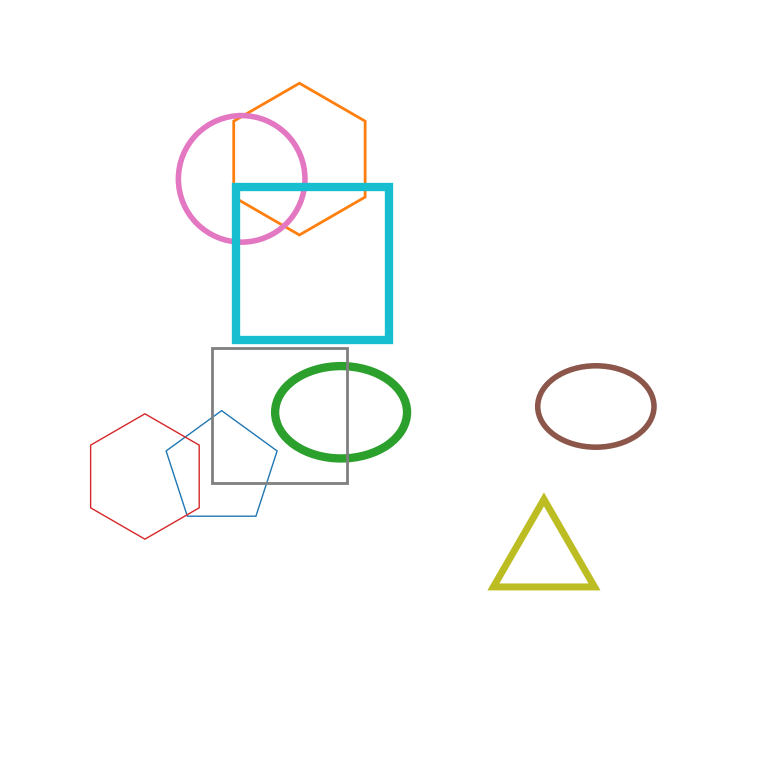[{"shape": "pentagon", "thickness": 0.5, "radius": 0.38, "center": [0.288, 0.391]}, {"shape": "hexagon", "thickness": 1, "radius": 0.49, "center": [0.389, 0.793]}, {"shape": "oval", "thickness": 3, "radius": 0.43, "center": [0.443, 0.465]}, {"shape": "hexagon", "thickness": 0.5, "radius": 0.41, "center": [0.188, 0.381]}, {"shape": "oval", "thickness": 2, "radius": 0.38, "center": [0.774, 0.472]}, {"shape": "circle", "thickness": 2, "radius": 0.41, "center": [0.314, 0.768]}, {"shape": "square", "thickness": 1, "radius": 0.44, "center": [0.363, 0.46]}, {"shape": "triangle", "thickness": 2.5, "radius": 0.38, "center": [0.706, 0.276]}, {"shape": "square", "thickness": 3, "radius": 0.5, "center": [0.406, 0.658]}]